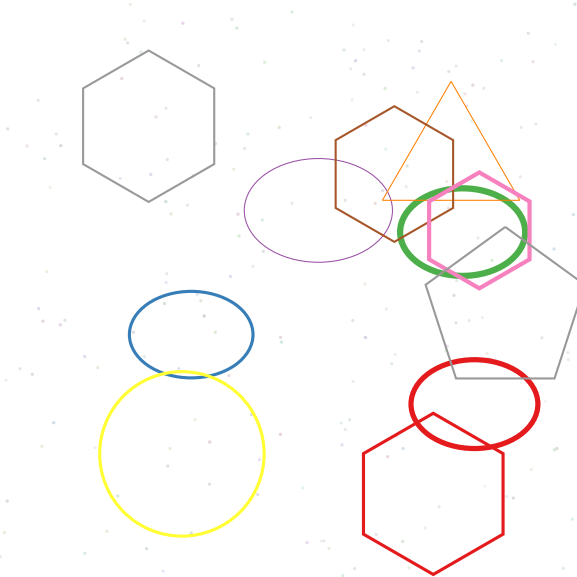[{"shape": "hexagon", "thickness": 1.5, "radius": 0.7, "center": [0.75, 0.144]}, {"shape": "oval", "thickness": 2.5, "radius": 0.55, "center": [0.822, 0.299]}, {"shape": "oval", "thickness": 1.5, "radius": 0.54, "center": [0.331, 0.42]}, {"shape": "oval", "thickness": 3, "radius": 0.54, "center": [0.801, 0.597]}, {"shape": "oval", "thickness": 0.5, "radius": 0.64, "center": [0.551, 0.635]}, {"shape": "triangle", "thickness": 0.5, "radius": 0.69, "center": [0.781, 0.721]}, {"shape": "circle", "thickness": 1.5, "radius": 0.71, "center": [0.315, 0.213]}, {"shape": "hexagon", "thickness": 1, "radius": 0.59, "center": [0.683, 0.698]}, {"shape": "hexagon", "thickness": 2, "radius": 0.5, "center": [0.83, 0.6]}, {"shape": "pentagon", "thickness": 1, "radius": 0.73, "center": [0.875, 0.461]}, {"shape": "hexagon", "thickness": 1, "radius": 0.66, "center": [0.257, 0.781]}]